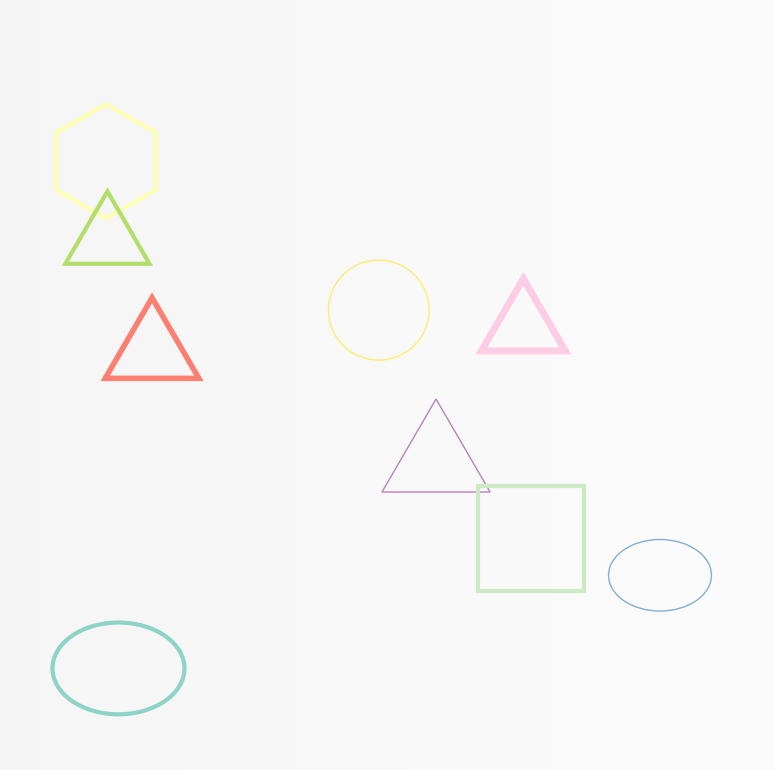[{"shape": "oval", "thickness": 1.5, "radius": 0.43, "center": [0.153, 0.132]}, {"shape": "hexagon", "thickness": 1.5, "radius": 0.37, "center": [0.137, 0.79]}, {"shape": "triangle", "thickness": 2, "radius": 0.35, "center": [0.196, 0.544]}, {"shape": "oval", "thickness": 0.5, "radius": 0.33, "center": [0.852, 0.253]}, {"shape": "triangle", "thickness": 1.5, "radius": 0.31, "center": [0.139, 0.689]}, {"shape": "triangle", "thickness": 2.5, "radius": 0.31, "center": [0.675, 0.576]}, {"shape": "triangle", "thickness": 0.5, "radius": 0.4, "center": [0.563, 0.401]}, {"shape": "square", "thickness": 1.5, "radius": 0.34, "center": [0.685, 0.301]}, {"shape": "circle", "thickness": 0.5, "radius": 0.32, "center": [0.489, 0.597]}]